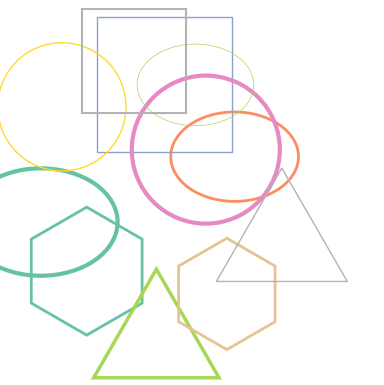[{"shape": "hexagon", "thickness": 2, "radius": 0.83, "center": [0.225, 0.296]}, {"shape": "oval", "thickness": 3, "radius": 1.0, "center": [0.106, 0.423]}, {"shape": "oval", "thickness": 2, "radius": 0.83, "center": [0.609, 0.593]}, {"shape": "square", "thickness": 1, "radius": 0.88, "center": [0.427, 0.781]}, {"shape": "circle", "thickness": 3, "radius": 0.96, "center": [0.535, 0.611]}, {"shape": "triangle", "thickness": 2.5, "radius": 0.94, "center": [0.406, 0.113]}, {"shape": "oval", "thickness": 0.5, "radius": 0.76, "center": [0.508, 0.78]}, {"shape": "circle", "thickness": 1, "radius": 0.83, "center": [0.161, 0.723]}, {"shape": "hexagon", "thickness": 2, "radius": 0.72, "center": [0.589, 0.237]}, {"shape": "triangle", "thickness": 1, "radius": 0.98, "center": [0.732, 0.367]}, {"shape": "square", "thickness": 1.5, "radius": 0.68, "center": [0.348, 0.842]}]